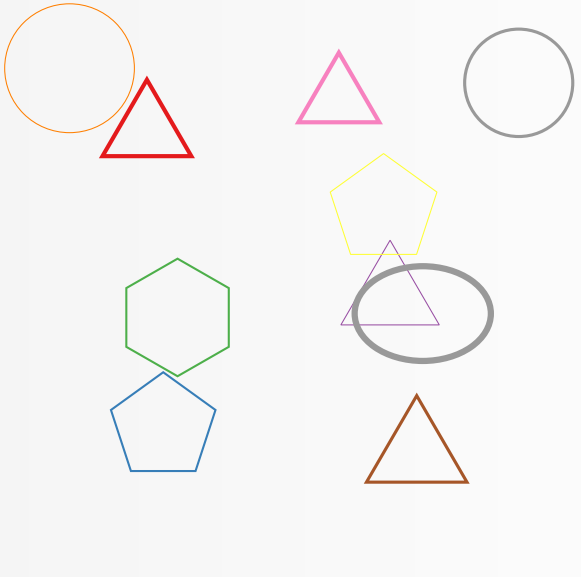[{"shape": "triangle", "thickness": 2, "radius": 0.44, "center": [0.253, 0.773]}, {"shape": "pentagon", "thickness": 1, "radius": 0.47, "center": [0.281, 0.26]}, {"shape": "hexagon", "thickness": 1, "radius": 0.51, "center": [0.305, 0.449]}, {"shape": "triangle", "thickness": 0.5, "radius": 0.49, "center": [0.671, 0.485]}, {"shape": "circle", "thickness": 0.5, "radius": 0.56, "center": [0.12, 0.881]}, {"shape": "pentagon", "thickness": 0.5, "radius": 0.48, "center": [0.66, 0.637]}, {"shape": "triangle", "thickness": 1.5, "radius": 0.5, "center": [0.717, 0.214]}, {"shape": "triangle", "thickness": 2, "radius": 0.4, "center": [0.583, 0.828]}, {"shape": "oval", "thickness": 3, "radius": 0.59, "center": [0.727, 0.456]}, {"shape": "circle", "thickness": 1.5, "radius": 0.47, "center": [0.892, 0.856]}]